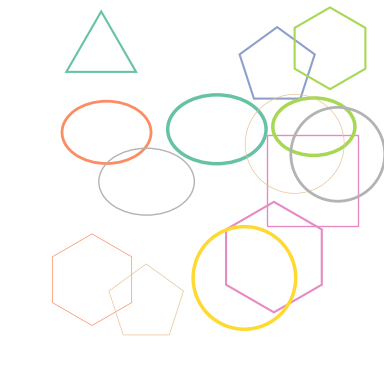[{"shape": "triangle", "thickness": 1.5, "radius": 0.52, "center": [0.263, 0.866]}, {"shape": "oval", "thickness": 2.5, "radius": 0.64, "center": [0.563, 0.664]}, {"shape": "hexagon", "thickness": 0.5, "radius": 0.59, "center": [0.239, 0.274]}, {"shape": "oval", "thickness": 2, "radius": 0.58, "center": [0.277, 0.656]}, {"shape": "pentagon", "thickness": 1.5, "radius": 0.51, "center": [0.72, 0.827]}, {"shape": "hexagon", "thickness": 1.5, "radius": 0.72, "center": [0.711, 0.332]}, {"shape": "square", "thickness": 1, "radius": 0.59, "center": [0.812, 0.53]}, {"shape": "oval", "thickness": 2.5, "radius": 0.53, "center": [0.815, 0.671]}, {"shape": "hexagon", "thickness": 1.5, "radius": 0.53, "center": [0.857, 0.875]}, {"shape": "circle", "thickness": 2.5, "radius": 0.67, "center": [0.635, 0.278]}, {"shape": "pentagon", "thickness": 0.5, "radius": 0.51, "center": [0.38, 0.213]}, {"shape": "circle", "thickness": 0.5, "radius": 0.64, "center": [0.766, 0.626]}, {"shape": "oval", "thickness": 1, "radius": 0.62, "center": [0.381, 0.528]}, {"shape": "circle", "thickness": 2, "radius": 0.61, "center": [0.877, 0.599]}]